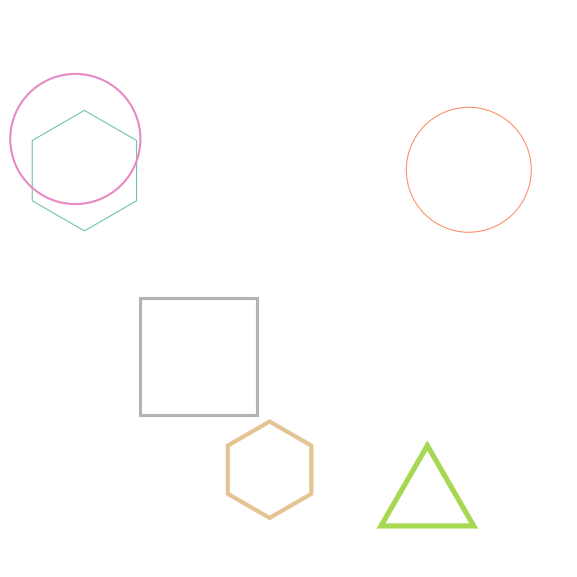[{"shape": "hexagon", "thickness": 0.5, "radius": 0.52, "center": [0.146, 0.704]}, {"shape": "circle", "thickness": 0.5, "radius": 0.54, "center": [0.812, 0.705]}, {"shape": "circle", "thickness": 1, "radius": 0.56, "center": [0.13, 0.758]}, {"shape": "triangle", "thickness": 2.5, "radius": 0.46, "center": [0.74, 0.135]}, {"shape": "hexagon", "thickness": 2, "radius": 0.42, "center": [0.467, 0.186]}, {"shape": "square", "thickness": 1.5, "radius": 0.51, "center": [0.344, 0.381]}]